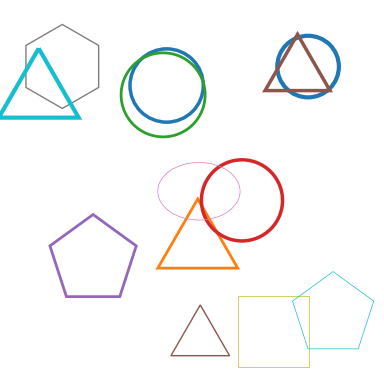[{"shape": "circle", "thickness": 3, "radius": 0.4, "center": [0.8, 0.827]}, {"shape": "circle", "thickness": 2.5, "radius": 0.48, "center": [0.433, 0.778]}, {"shape": "triangle", "thickness": 2, "radius": 0.6, "center": [0.514, 0.363]}, {"shape": "circle", "thickness": 2, "radius": 0.55, "center": [0.424, 0.754]}, {"shape": "circle", "thickness": 2.5, "radius": 0.53, "center": [0.629, 0.48]}, {"shape": "pentagon", "thickness": 2, "radius": 0.59, "center": [0.242, 0.325]}, {"shape": "triangle", "thickness": 2.5, "radius": 0.49, "center": [0.773, 0.813]}, {"shape": "triangle", "thickness": 1, "radius": 0.44, "center": [0.52, 0.12]}, {"shape": "oval", "thickness": 0.5, "radius": 0.53, "center": [0.517, 0.503]}, {"shape": "hexagon", "thickness": 1, "radius": 0.55, "center": [0.162, 0.827]}, {"shape": "square", "thickness": 0.5, "radius": 0.46, "center": [0.711, 0.14]}, {"shape": "pentagon", "thickness": 0.5, "radius": 0.55, "center": [0.865, 0.184]}, {"shape": "triangle", "thickness": 3, "radius": 0.6, "center": [0.101, 0.754]}]